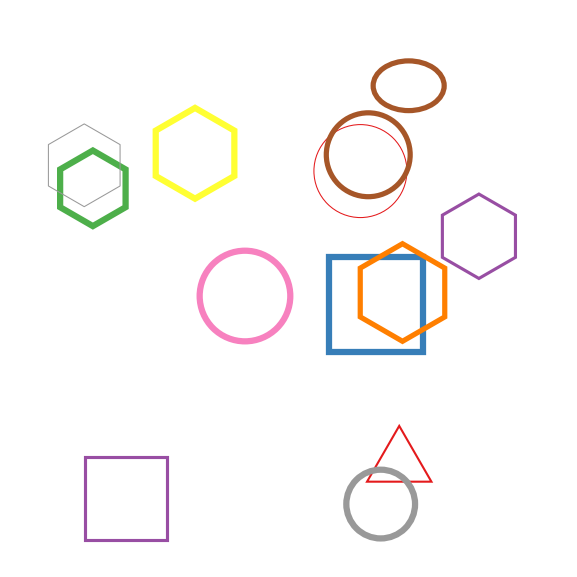[{"shape": "circle", "thickness": 0.5, "radius": 0.4, "center": [0.624, 0.703]}, {"shape": "triangle", "thickness": 1, "radius": 0.32, "center": [0.691, 0.197]}, {"shape": "square", "thickness": 3, "radius": 0.41, "center": [0.651, 0.472]}, {"shape": "hexagon", "thickness": 3, "radius": 0.33, "center": [0.161, 0.673]}, {"shape": "hexagon", "thickness": 1.5, "radius": 0.37, "center": [0.829, 0.59]}, {"shape": "square", "thickness": 1.5, "radius": 0.36, "center": [0.218, 0.136]}, {"shape": "hexagon", "thickness": 2.5, "radius": 0.42, "center": [0.697, 0.493]}, {"shape": "hexagon", "thickness": 3, "radius": 0.39, "center": [0.338, 0.734]}, {"shape": "oval", "thickness": 2.5, "radius": 0.31, "center": [0.708, 0.851]}, {"shape": "circle", "thickness": 2.5, "radius": 0.36, "center": [0.638, 0.731]}, {"shape": "circle", "thickness": 3, "radius": 0.39, "center": [0.424, 0.487]}, {"shape": "hexagon", "thickness": 0.5, "radius": 0.36, "center": [0.146, 0.713]}, {"shape": "circle", "thickness": 3, "radius": 0.3, "center": [0.659, 0.126]}]